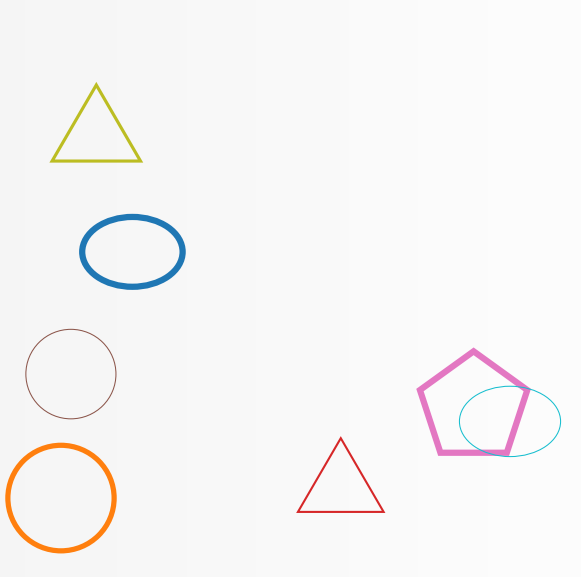[{"shape": "oval", "thickness": 3, "radius": 0.43, "center": [0.228, 0.563]}, {"shape": "circle", "thickness": 2.5, "radius": 0.46, "center": [0.105, 0.137]}, {"shape": "triangle", "thickness": 1, "radius": 0.43, "center": [0.586, 0.155]}, {"shape": "circle", "thickness": 0.5, "radius": 0.39, "center": [0.122, 0.351]}, {"shape": "pentagon", "thickness": 3, "radius": 0.49, "center": [0.815, 0.294]}, {"shape": "triangle", "thickness": 1.5, "radius": 0.44, "center": [0.166, 0.764]}, {"shape": "oval", "thickness": 0.5, "radius": 0.44, "center": [0.877, 0.269]}]